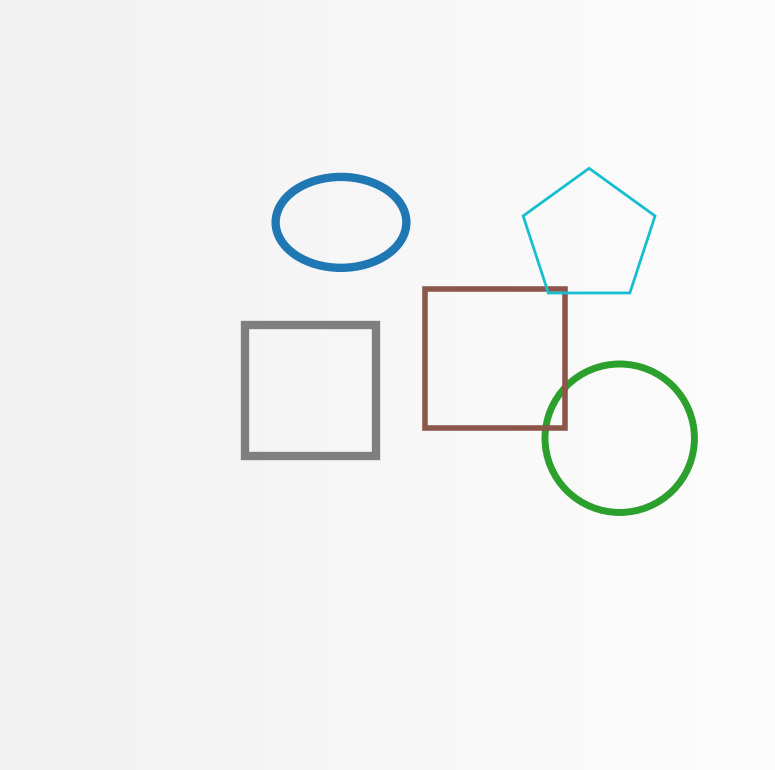[{"shape": "oval", "thickness": 3, "radius": 0.42, "center": [0.44, 0.711]}, {"shape": "circle", "thickness": 2.5, "radius": 0.48, "center": [0.8, 0.431]}, {"shape": "square", "thickness": 2, "radius": 0.45, "center": [0.639, 0.534]}, {"shape": "square", "thickness": 3, "radius": 0.43, "center": [0.401, 0.493]}, {"shape": "pentagon", "thickness": 1, "radius": 0.45, "center": [0.76, 0.692]}]